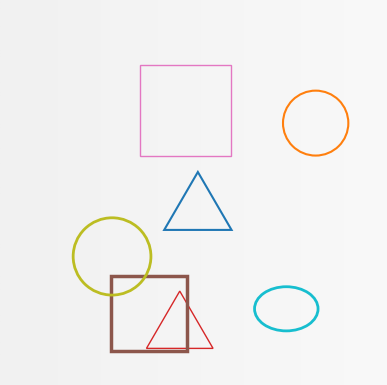[{"shape": "triangle", "thickness": 1.5, "radius": 0.5, "center": [0.511, 0.453]}, {"shape": "circle", "thickness": 1.5, "radius": 0.42, "center": [0.815, 0.68]}, {"shape": "triangle", "thickness": 1, "radius": 0.5, "center": [0.464, 0.145]}, {"shape": "square", "thickness": 2.5, "radius": 0.49, "center": [0.385, 0.186]}, {"shape": "square", "thickness": 1, "radius": 0.59, "center": [0.479, 0.713]}, {"shape": "circle", "thickness": 2, "radius": 0.5, "center": [0.289, 0.334]}, {"shape": "oval", "thickness": 2, "radius": 0.41, "center": [0.739, 0.198]}]